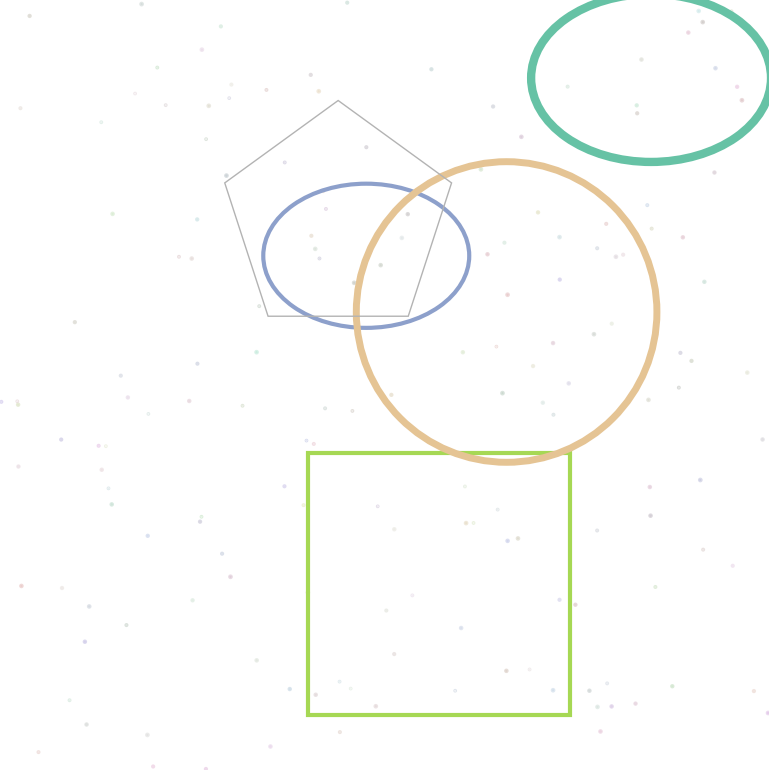[{"shape": "oval", "thickness": 3, "radius": 0.78, "center": [0.846, 0.899]}, {"shape": "oval", "thickness": 1.5, "radius": 0.67, "center": [0.476, 0.668]}, {"shape": "square", "thickness": 1.5, "radius": 0.85, "center": [0.57, 0.241]}, {"shape": "circle", "thickness": 2.5, "radius": 0.98, "center": [0.658, 0.595]}, {"shape": "pentagon", "thickness": 0.5, "radius": 0.77, "center": [0.439, 0.715]}]